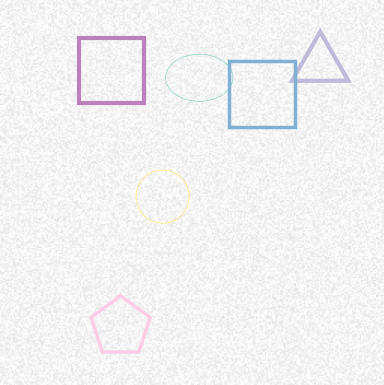[{"shape": "oval", "thickness": 0.5, "radius": 0.44, "center": [0.517, 0.798]}, {"shape": "triangle", "thickness": 3, "radius": 0.42, "center": [0.832, 0.833]}, {"shape": "square", "thickness": 2.5, "radius": 0.43, "center": [0.681, 0.756]}, {"shape": "pentagon", "thickness": 2.5, "radius": 0.4, "center": [0.313, 0.151]}, {"shape": "square", "thickness": 3, "radius": 0.42, "center": [0.291, 0.818]}, {"shape": "circle", "thickness": 0.5, "radius": 0.35, "center": [0.422, 0.489]}]